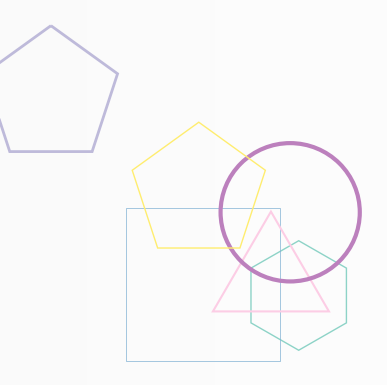[{"shape": "hexagon", "thickness": 1, "radius": 0.71, "center": [0.771, 0.233]}, {"shape": "pentagon", "thickness": 2, "radius": 0.9, "center": [0.131, 0.753]}, {"shape": "square", "thickness": 0.5, "radius": 0.99, "center": [0.524, 0.261]}, {"shape": "triangle", "thickness": 1.5, "radius": 0.86, "center": [0.699, 0.278]}, {"shape": "circle", "thickness": 3, "radius": 0.9, "center": [0.749, 0.449]}, {"shape": "pentagon", "thickness": 1, "radius": 0.9, "center": [0.513, 0.502]}]